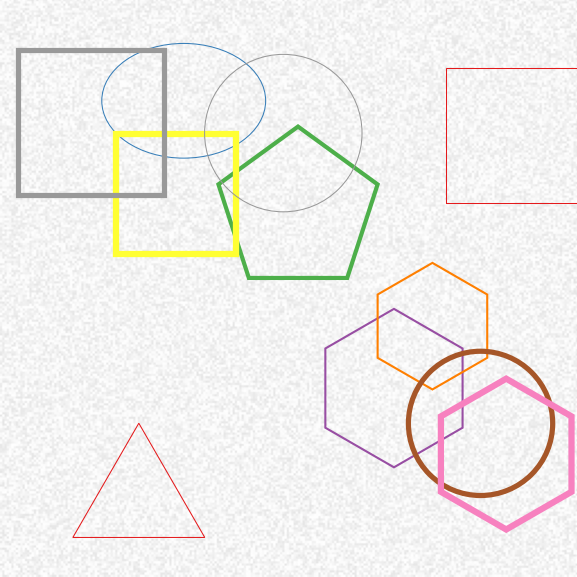[{"shape": "square", "thickness": 0.5, "radius": 0.59, "center": [0.889, 0.765]}, {"shape": "triangle", "thickness": 0.5, "radius": 0.66, "center": [0.24, 0.134]}, {"shape": "oval", "thickness": 0.5, "radius": 0.71, "center": [0.318, 0.825]}, {"shape": "pentagon", "thickness": 2, "radius": 0.72, "center": [0.516, 0.635]}, {"shape": "hexagon", "thickness": 1, "radius": 0.69, "center": [0.682, 0.327]}, {"shape": "hexagon", "thickness": 1, "radius": 0.55, "center": [0.749, 0.434]}, {"shape": "square", "thickness": 3, "radius": 0.52, "center": [0.306, 0.664]}, {"shape": "circle", "thickness": 2.5, "radius": 0.62, "center": [0.832, 0.266]}, {"shape": "hexagon", "thickness": 3, "radius": 0.65, "center": [0.877, 0.213]}, {"shape": "square", "thickness": 2.5, "radius": 0.63, "center": [0.158, 0.787]}, {"shape": "circle", "thickness": 0.5, "radius": 0.68, "center": [0.491, 0.769]}]